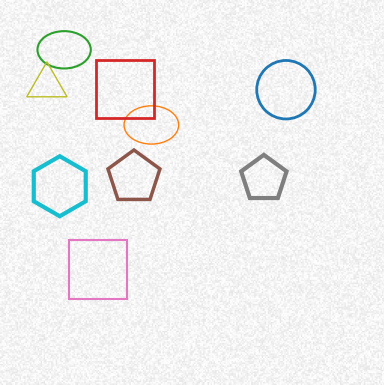[{"shape": "circle", "thickness": 2, "radius": 0.38, "center": [0.743, 0.767]}, {"shape": "oval", "thickness": 1, "radius": 0.35, "center": [0.393, 0.675]}, {"shape": "oval", "thickness": 1.5, "radius": 0.35, "center": [0.167, 0.871]}, {"shape": "square", "thickness": 2, "radius": 0.38, "center": [0.324, 0.769]}, {"shape": "pentagon", "thickness": 2.5, "radius": 0.35, "center": [0.348, 0.539]}, {"shape": "square", "thickness": 1.5, "radius": 0.38, "center": [0.255, 0.3]}, {"shape": "pentagon", "thickness": 3, "radius": 0.31, "center": [0.685, 0.536]}, {"shape": "triangle", "thickness": 1, "radius": 0.3, "center": [0.122, 0.779]}, {"shape": "hexagon", "thickness": 3, "radius": 0.39, "center": [0.155, 0.516]}]